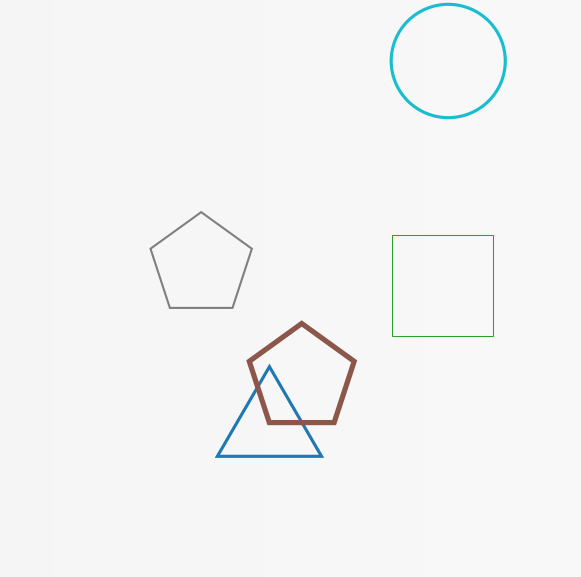[{"shape": "triangle", "thickness": 1.5, "radius": 0.52, "center": [0.464, 0.261]}, {"shape": "square", "thickness": 0.5, "radius": 0.43, "center": [0.761, 0.505]}, {"shape": "pentagon", "thickness": 2.5, "radius": 0.47, "center": [0.519, 0.344]}, {"shape": "pentagon", "thickness": 1, "radius": 0.46, "center": [0.346, 0.54]}, {"shape": "circle", "thickness": 1.5, "radius": 0.49, "center": [0.771, 0.894]}]